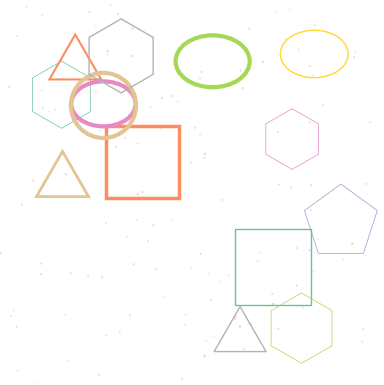[{"shape": "square", "thickness": 1, "radius": 0.49, "center": [0.709, 0.306]}, {"shape": "hexagon", "thickness": 0.5, "radius": 0.44, "center": [0.16, 0.754]}, {"shape": "square", "thickness": 2.5, "radius": 0.47, "center": [0.37, 0.58]}, {"shape": "triangle", "thickness": 1.5, "radius": 0.39, "center": [0.195, 0.833]}, {"shape": "pentagon", "thickness": 0.5, "radius": 0.5, "center": [0.885, 0.422]}, {"shape": "oval", "thickness": 3, "radius": 0.42, "center": [0.269, 0.73]}, {"shape": "hexagon", "thickness": 0.5, "radius": 0.39, "center": [0.759, 0.639]}, {"shape": "hexagon", "thickness": 0.5, "radius": 0.46, "center": [0.783, 0.148]}, {"shape": "oval", "thickness": 3, "radius": 0.48, "center": [0.552, 0.841]}, {"shape": "oval", "thickness": 1, "radius": 0.44, "center": [0.816, 0.86]}, {"shape": "triangle", "thickness": 2, "radius": 0.39, "center": [0.162, 0.528]}, {"shape": "circle", "thickness": 3, "radius": 0.42, "center": [0.269, 0.726]}, {"shape": "triangle", "thickness": 1, "radius": 0.39, "center": [0.624, 0.126]}, {"shape": "hexagon", "thickness": 1, "radius": 0.48, "center": [0.315, 0.855]}]